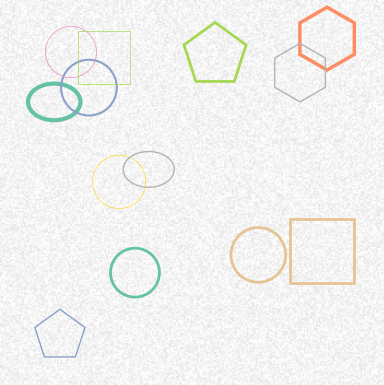[{"shape": "circle", "thickness": 2, "radius": 0.32, "center": [0.351, 0.292]}, {"shape": "oval", "thickness": 3, "radius": 0.34, "center": [0.141, 0.735]}, {"shape": "hexagon", "thickness": 2.5, "radius": 0.41, "center": [0.85, 0.9]}, {"shape": "pentagon", "thickness": 1, "radius": 0.34, "center": [0.156, 0.128]}, {"shape": "circle", "thickness": 1.5, "radius": 0.36, "center": [0.231, 0.772]}, {"shape": "circle", "thickness": 0.5, "radius": 0.33, "center": [0.184, 0.865]}, {"shape": "pentagon", "thickness": 2, "radius": 0.42, "center": [0.559, 0.857]}, {"shape": "square", "thickness": 0.5, "radius": 0.34, "center": [0.27, 0.851]}, {"shape": "circle", "thickness": 0.5, "radius": 0.35, "center": [0.31, 0.528]}, {"shape": "square", "thickness": 2, "radius": 0.41, "center": [0.837, 0.349]}, {"shape": "circle", "thickness": 2, "radius": 0.36, "center": [0.671, 0.338]}, {"shape": "hexagon", "thickness": 1, "radius": 0.38, "center": [0.779, 0.811]}, {"shape": "oval", "thickness": 1, "radius": 0.33, "center": [0.386, 0.56]}]